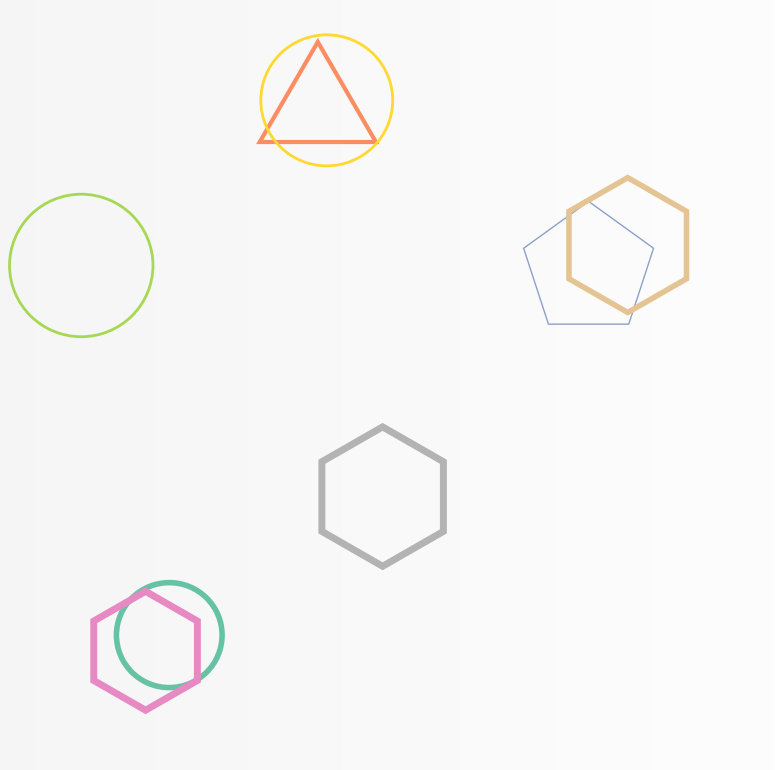[{"shape": "circle", "thickness": 2, "radius": 0.34, "center": [0.218, 0.175]}, {"shape": "triangle", "thickness": 1.5, "radius": 0.43, "center": [0.41, 0.859]}, {"shape": "pentagon", "thickness": 0.5, "radius": 0.44, "center": [0.759, 0.65]}, {"shape": "hexagon", "thickness": 2.5, "radius": 0.39, "center": [0.188, 0.155]}, {"shape": "circle", "thickness": 1, "radius": 0.46, "center": [0.105, 0.655]}, {"shape": "circle", "thickness": 1, "radius": 0.43, "center": [0.422, 0.87]}, {"shape": "hexagon", "thickness": 2, "radius": 0.44, "center": [0.81, 0.682]}, {"shape": "hexagon", "thickness": 2.5, "radius": 0.45, "center": [0.494, 0.355]}]